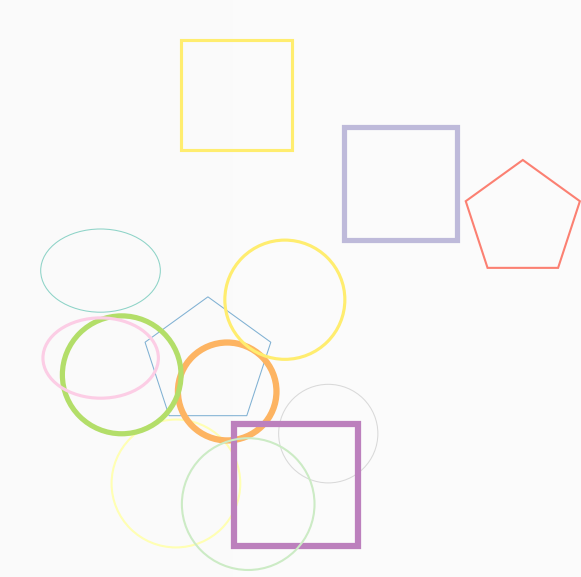[{"shape": "oval", "thickness": 0.5, "radius": 0.51, "center": [0.173, 0.531]}, {"shape": "circle", "thickness": 1, "radius": 0.55, "center": [0.303, 0.162]}, {"shape": "square", "thickness": 2.5, "radius": 0.49, "center": [0.689, 0.681]}, {"shape": "pentagon", "thickness": 1, "radius": 0.52, "center": [0.899, 0.619]}, {"shape": "pentagon", "thickness": 0.5, "radius": 0.57, "center": [0.358, 0.371]}, {"shape": "circle", "thickness": 3, "radius": 0.42, "center": [0.391, 0.321]}, {"shape": "circle", "thickness": 2.5, "radius": 0.51, "center": [0.209, 0.35]}, {"shape": "oval", "thickness": 1.5, "radius": 0.5, "center": [0.173, 0.379]}, {"shape": "circle", "thickness": 0.5, "radius": 0.43, "center": [0.565, 0.248]}, {"shape": "square", "thickness": 3, "radius": 0.53, "center": [0.509, 0.159]}, {"shape": "circle", "thickness": 1, "radius": 0.57, "center": [0.427, 0.126]}, {"shape": "square", "thickness": 1.5, "radius": 0.48, "center": [0.407, 0.834]}, {"shape": "circle", "thickness": 1.5, "radius": 0.52, "center": [0.49, 0.48]}]